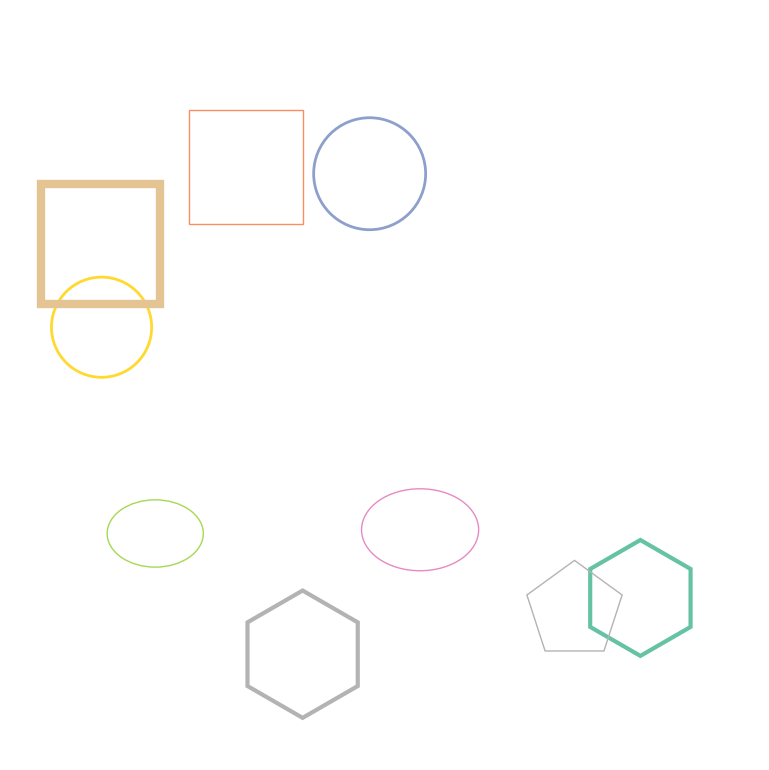[{"shape": "hexagon", "thickness": 1.5, "radius": 0.38, "center": [0.832, 0.223]}, {"shape": "square", "thickness": 0.5, "radius": 0.37, "center": [0.32, 0.784]}, {"shape": "circle", "thickness": 1, "radius": 0.36, "center": [0.48, 0.774]}, {"shape": "oval", "thickness": 0.5, "radius": 0.38, "center": [0.546, 0.312]}, {"shape": "oval", "thickness": 0.5, "radius": 0.31, "center": [0.202, 0.307]}, {"shape": "circle", "thickness": 1, "radius": 0.33, "center": [0.132, 0.575]}, {"shape": "square", "thickness": 3, "radius": 0.39, "center": [0.13, 0.683]}, {"shape": "pentagon", "thickness": 0.5, "radius": 0.33, "center": [0.746, 0.207]}, {"shape": "hexagon", "thickness": 1.5, "radius": 0.41, "center": [0.393, 0.15]}]